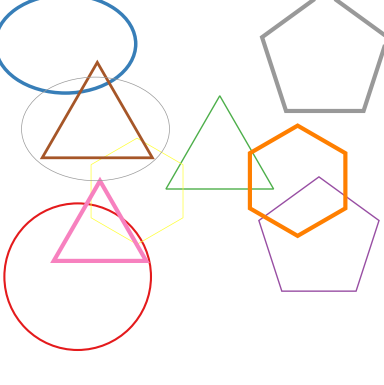[{"shape": "circle", "thickness": 1.5, "radius": 0.95, "center": [0.202, 0.281]}, {"shape": "oval", "thickness": 2.5, "radius": 0.91, "center": [0.17, 0.886]}, {"shape": "triangle", "thickness": 1, "radius": 0.81, "center": [0.571, 0.59]}, {"shape": "pentagon", "thickness": 1, "radius": 0.82, "center": [0.828, 0.377]}, {"shape": "hexagon", "thickness": 3, "radius": 0.72, "center": [0.773, 0.531]}, {"shape": "hexagon", "thickness": 0.5, "radius": 0.69, "center": [0.356, 0.503]}, {"shape": "triangle", "thickness": 2, "radius": 0.83, "center": [0.253, 0.673]}, {"shape": "triangle", "thickness": 3, "radius": 0.69, "center": [0.26, 0.392]}, {"shape": "pentagon", "thickness": 3, "radius": 0.86, "center": [0.844, 0.85]}, {"shape": "oval", "thickness": 0.5, "radius": 0.96, "center": [0.248, 0.665]}]